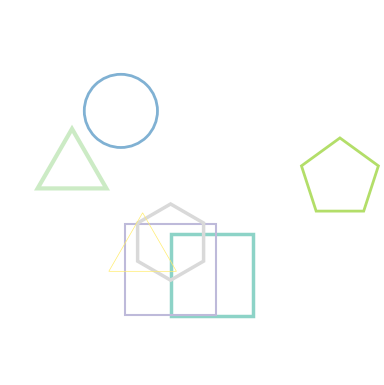[{"shape": "square", "thickness": 2.5, "radius": 0.53, "center": [0.55, 0.286]}, {"shape": "square", "thickness": 1.5, "radius": 0.59, "center": [0.443, 0.3]}, {"shape": "circle", "thickness": 2, "radius": 0.48, "center": [0.314, 0.712]}, {"shape": "pentagon", "thickness": 2, "radius": 0.53, "center": [0.883, 0.537]}, {"shape": "hexagon", "thickness": 2.5, "radius": 0.49, "center": [0.443, 0.371]}, {"shape": "triangle", "thickness": 3, "radius": 0.52, "center": [0.187, 0.562]}, {"shape": "triangle", "thickness": 0.5, "radius": 0.51, "center": [0.37, 0.346]}]